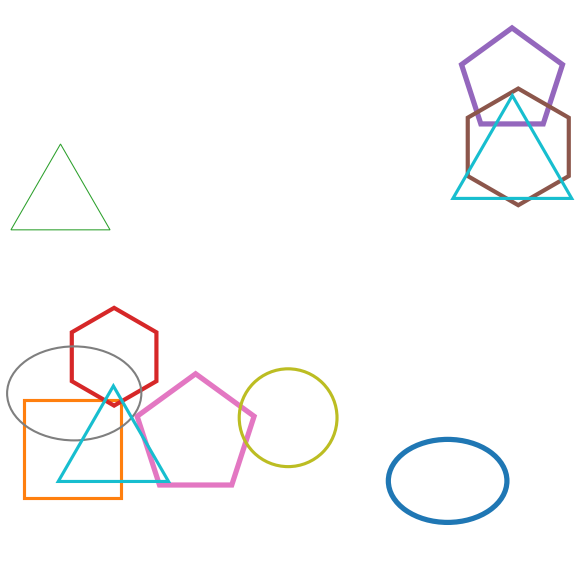[{"shape": "oval", "thickness": 2.5, "radius": 0.51, "center": [0.775, 0.166]}, {"shape": "square", "thickness": 1.5, "radius": 0.42, "center": [0.126, 0.221]}, {"shape": "triangle", "thickness": 0.5, "radius": 0.5, "center": [0.105, 0.651]}, {"shape": "hexagon", "thickness": 2, "radius": 0.42, "center": [0.198, 0.381]}, {"shape": "pentagon", "thickness": 2.5, "radius": 0.46, "center": [0.887, 0.859]}, {"shape": "hexagon", "thickness": 2, "radius": 0.51, "center": [0.897, 0.745]}, {"shape": "pentagon", "thickness": 2.5, "radius": 0.53, "center": [0.339, 0.245]}, {"shape": "oval", "thickness": 1, "radius": 0.58, "center": [0.129, 0.318]}, {"shape": "circle", "thickness": 1.5, "radius": 0.42, "center": [0.499, 0.276]}, {"shape": "triangle", "thickness": 1.5, "radius": 0.55, "center": [0.196, 0.221]}, {"shape": "triangle", "thickness": 1.5, "radius": 0.59, "center": [0.887, 0.715]}]